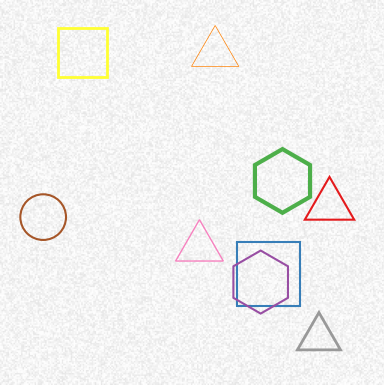[{"shape": "triangle", "thickness": 1.5, "radius": 0.37, "center": [0.856, 0.466]}, {"shape": "square", "thickness": 1.5, "radius": 0.41, "center": [0.698, 0.288]}, {"shape": "hexagon", "thickness": 3, "radius": 0.41, "center": [0.734, 0.53]}, {"shape": "hexagon", "thickness": 1.5, "radius": 0.41, "center": [0.677, 0.267]}, {"shape": "triangle", "thickness": 0.5, "radius": 0.35, "center": [0.559, 0.863]}, {"shape": "square", "thickness": 2, "radius": 0.32, "center": [0.214, 0.863]}, {"shape": "circle", "thickness": 1.5, "radius": 0.3, "center": [0.112, 0.436]}, {"shape": "triangle", "thickness": 1, "radius": 0.36, "center": [0.518, 0.358]}, {"shape": "triangle", "thickness": 2, "radius": 0.32, "center": [0.828, 0.124]}]